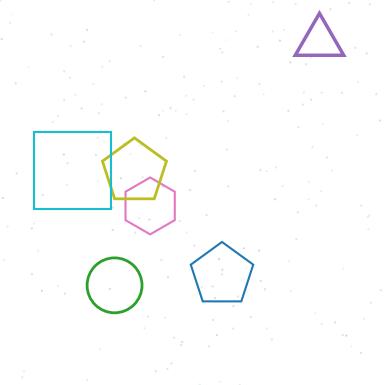[{"shape": "pentagon", "thickness": 1.5, "radius": 0.43, "center": [0.577, 0.286]}, {"shape": "circle", "thickness": 2, "radius": 0.36, "center": [0.298, 0.259]}, {"shape": "triangle", "thickness": 2.5, "radius": 0.36, "center": [0.83, 0.893]}, {"shape": "hexagon", "thickness": 1.5, "radius": 0.37, "center": [0.39, 0.465]}, {"shape": "pentagon", "thickness": 2, "radius": 0.44, "center": [0.349, 0.554]}, {"shape": "square", "thickness": 1.5, "radius": 0.5, "center": [0.188, 0.558]}]